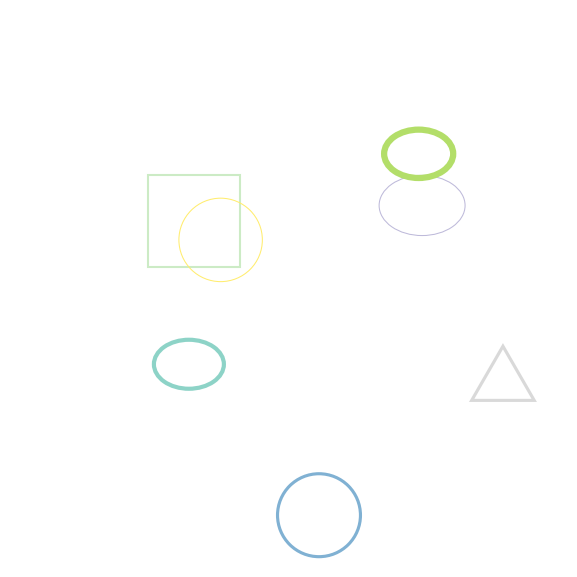[{"shape": "oval", "thickness": 2, "radius": 0.3, "center": [0.327, 0.368]}, {"shape": "oval", "thickness": 0.5, "radius": 0.37, "center": [0.731, 0.643]}, {"shape": "circle", "thickness": 1.5, "radius": 0.36, "center": [0.552, 0.107]}, {"shape": "oval", "thickness": 3, "radius": 0.3, "center": [0.725, 0.733]}, {"shape": "triangle", "thickness": 1.5, "radius": 0.31, "center": [0.871, 0.337]}, {"shape": "square", "thickness": 1, "radius": 0.4, "center": [0.336, 0.616]}, {"shape": "circle", "thickness": 0.5, "radius": 0.36, "center": [0.382, 0.584]}]